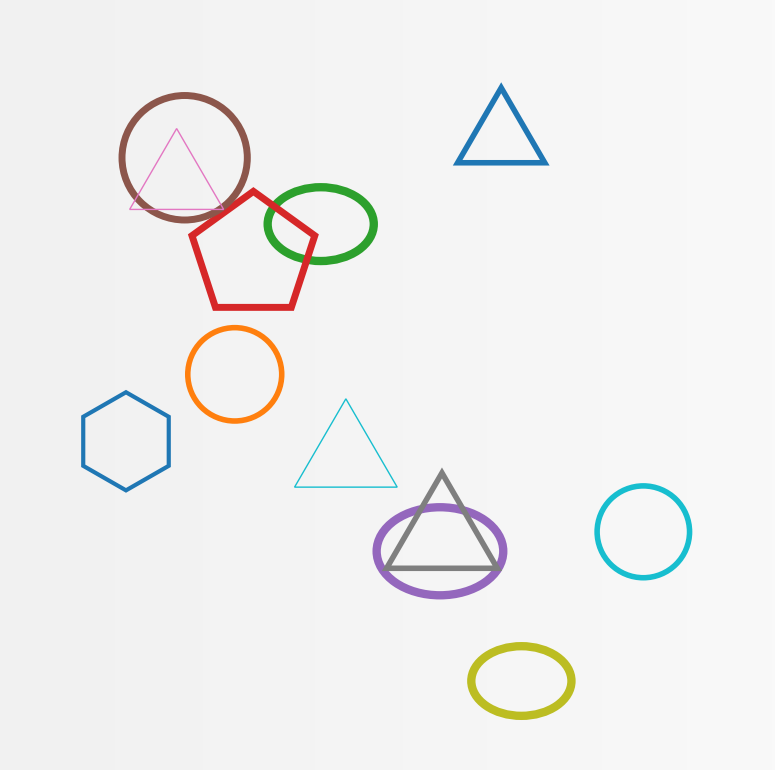[{"shape": "hexagon", "thickness": 1.5, "radius": 0.32, "center": [0.163, 0.427]}, {"shape": "triangle", "thickness": 2, "radius": 0.32, "center": [0.647, 0.821]}, {"shape": "circle", "thickness": 2, "radius": 0.3, "center": [0.303, 0.514]}, {"shape": "oval", "thickness": 3, "radius": 0.34, "center": [0.414, 0.709]}, {"shape": "pentagon", "thickness": 2.5, "radius": 0.42, "center": [0.327, 0.668]}, {"shape": "oval", "thickness": 3, "radius": 0.41, "center": [0.568, 0.284]}, {"shape": "circle", "thickness": 2.5, "radius": 0.4, "center": [0.238, 0.795]}, {"shape": "triangle", "thickness": 0.5, "radius": 0.35, "center": [0.228, 0.763]}, {"shape": "triangle", "thickness": 2, "radius": 0.41, "center": [0.57, 0.303]}, {"shape": "oval", "thickness": 3, "radius": 0.32, "center": [0.673, 0.116]}, {"shape": "triangle", "thickness": 0.5, "radius": 0.38, "center": [0.446, 0.406]}, {"shape": "circle", "thickness": 2, "radius": 0.3, "center": [0.83, 0.309]}]